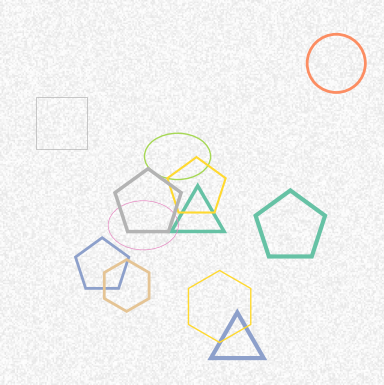[{"shape": "triangle", "thickness": 2.5, "radius": 0.4, "center": [0.514, 0.438]}, {"shape": "pentagon", "thickness": 3, "radius": 0.47, "center": [0.754, 0.411]}, {"shape": "circle", "thickness": 2, "radius": 0.38, "center": [0.873, 0.835]}, {"shape": "pentagon", "thickness": 2, "radius": 0.36, "center": [0.265, 0.31]}, {"shape": "triangle", "thickness": 3, "radius": 0.4, "center": [0.616, 0.109]}, {"shape": "oval", "thickness": 0.5, "radius": 0.46, "center": [0.372, 0.415]}, {"shape": "oval", "thickness": 1, "radius": 0.43, "center": [0.461, 0.594]}, {"shape": "hexagon", "thickness": 1, "radius": 0.47, "center": [0.57, 0.204]}, {"shape": "pentagon", "thickness": 1.5, "radius": 0.4, "center": [0.51, 0.512]}, {"shape": "hexagon", "thickness": 2, "radius": 0.34, "center": [0.329, 0.258]}, {"shape": "pentagon", "thickness": 2.5, "radius": 0.45, "center": [0.385, 0.472]}, {"shape": "square", "thickness": 0.5, "radius": 0.34, "center": [0.16, 0.681]}]